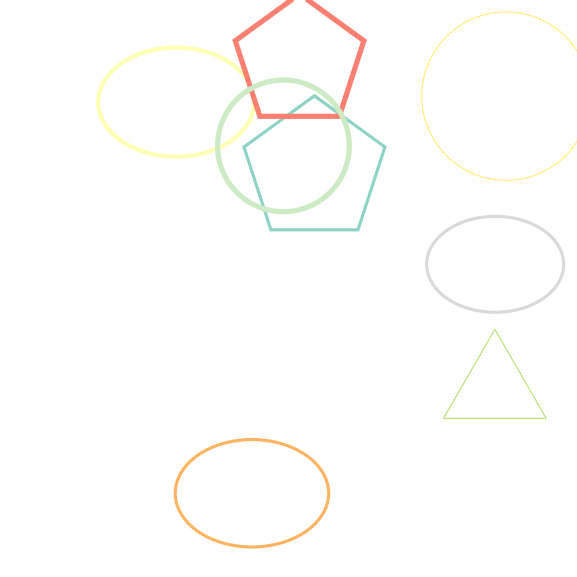[{"shape": "pentagon", "thickness": 1.5, "radius": 0.64, "center": [0.545, 0.705]}, {"shape": "oval", "thickness": 2, "radius": 0.67, "center": [0.305, 0.822]}, {"shape": "pentagon", "thickness": 2.5, "radius": 0.59, "center": [0.519, 0.892]}, {"shape": "oval", "thickness": 1.5, "radius": 0.66, "center": [0.436, 0.145]}, {"shape": "triangle", "thickness": 0.5, "radius": 0.51, "center": [0.857, 0.326]}, {"shape": "oval", "thickness": 1.5, "radius": 0.59, "center": [0.857, 0.541]}, {"shape": "circle", "thickness": 2.5, "radius": 0.57, "center": [0.491, 0.747]}, {"shape": "circle", "thickness": 0.5, "radius": 0.73, "center": [0.876, 0.833]}]